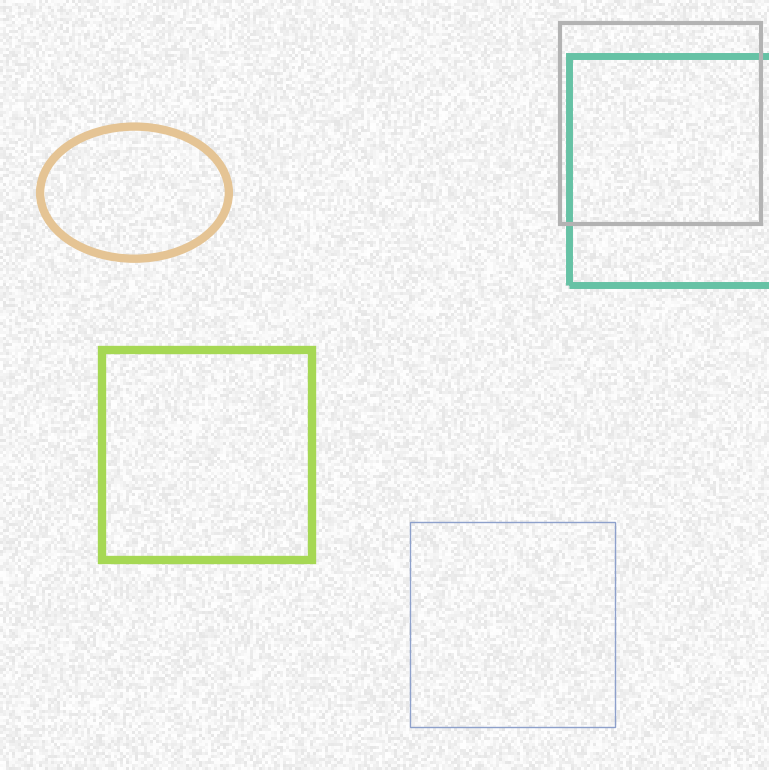[{"shape": "square", "thickness": 2.5, "radius": 0.74, "center": [0.888, 0.778]}, {"shape": "square", "thickness": 0.5, "radius": 0.67, "center": [0.665, 0.189]}, {"shape": "square", "thickness": 3, "radius": 0.68, "center": [0.269, 0.409]}, {"shape": "oval", "thickness": 3, "radius": 0.61, "center": [0.175, 0.75]}, {"shape": "square", "thickness": 1.5, "radius": 0.65, "center": [0.858, 0.84]}]